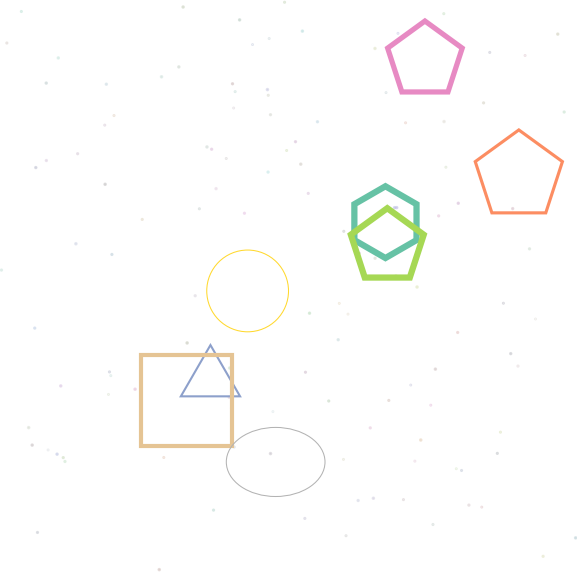[{"shape": "hexagon", "thickness": 3, "radius": 0.31, "center": [0.667, 0.614]}, {"shape": "pentagon", "thickness": 1.5, "radius": 0.4, "center": [0.898, 0.695]}, {"shape": "triangle", "thickness": 1, "radius": 0.3, "center": [0.364, 0.342]}, {"shape": "pentagon", "thickness": 2.5, "radius": 0.34, "center": [0.736, 0.895]}, {"shape": "pentagon", "thickness": 3, "radius": 0.33, "center": [0.671, 0.572]}, {"shape": "circle", "thickness": 0.5, "radius": 0.35, "center": [0.429, 0.495]}, {"shape": "square", "thickness": 2, "radius": 0.39, "center": [0.323, 0.305]}, {"shape": "oval", "thickness": 0.5, "radius": 0.43, "center": [0.477, 0.199]}]